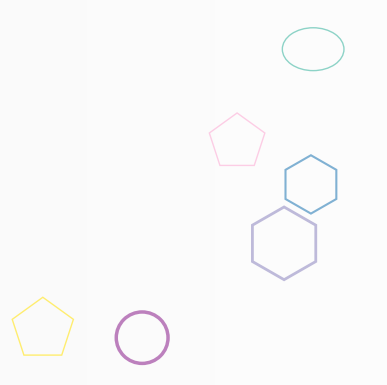[{"shape": "oval", "thickness": 1, "radius": 0.4, "center": [0.808, 0.872]}, {"shape": "hexagon", "thickness": 2, "radius": 0.47, "center": [0.733, 0.368]}, {"shape": "hexagon", "thickness": 1.5, "radius": 0.38, "center": [0.802, 0.521]}, {"shape": "pentagon", "thickness": 1, "radius": 0.38, "center": [0.612, 0.631]}, {"shape": "circle", "thickness": 2.5, "radius": 0.33, "center": [0.367, 0.123]}, {"shape": "pentagon", "thickness": 1, "radius": 0.42, "center": [0.11, 0.145]}]